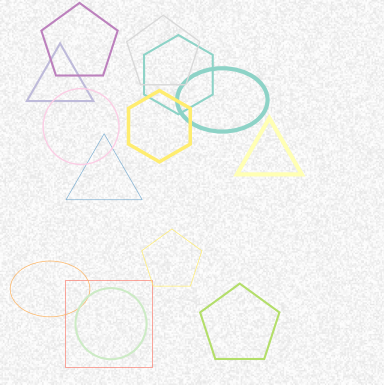[{"shape": "oval", "thickness": 3, "radius": 0.59, "center": [0.578, 0.741]}, {"shape": "hexagon", "thickness": 1.5, "radius": 0.52, "center": [0.463, 0.806]}, {"shape": "triangle", "thickness": 3, "radius": 0.49, "center": [0.7, 0.596]}, {"shape": "triangle", "thickness": 1.5, "radius": 0.5, "center": [0.156, 0.787]}, {"shape": "square", "thickness": 0.5, "radius": 0.56, "center": [0.281, 0.16]}, {"shape": "triangle", "thickness": 0.5, "radius": 0.57, "center": [0.27, 0.538]}, {"shape": "oval", "thickness": 0.5, "radius": 0.52, "center": [0.13, 0.25]}, {"shape": "pentagon", "thickness": 1.5, "radius": 0.54, "center": [0.623, 0.155]}, {"shape": "circle", "thickness": 1, "radius": 0.49, "center": [0.211, 0.671]}, {"shape": "pentagon", "thickness": 1, "radius": 0.5, "center": [0.424, 0.861]}, {"shape": "pentagon", "thickness": 1.5, "radius": 0.52, "center": [0.207, 0.888]}, {"shape": "circle", "thickness": 1.5, "radius": 0.46, "center": [0.288, 0.159]}, {"shape": "pentagon", "thickness": 0.5, "radius": 0.41, "center": [0.446, 0.323]}, {"shape": "hexagon", "thickness": 2.5, "radius": 0.46, "center": [0.414, 0.672]}]